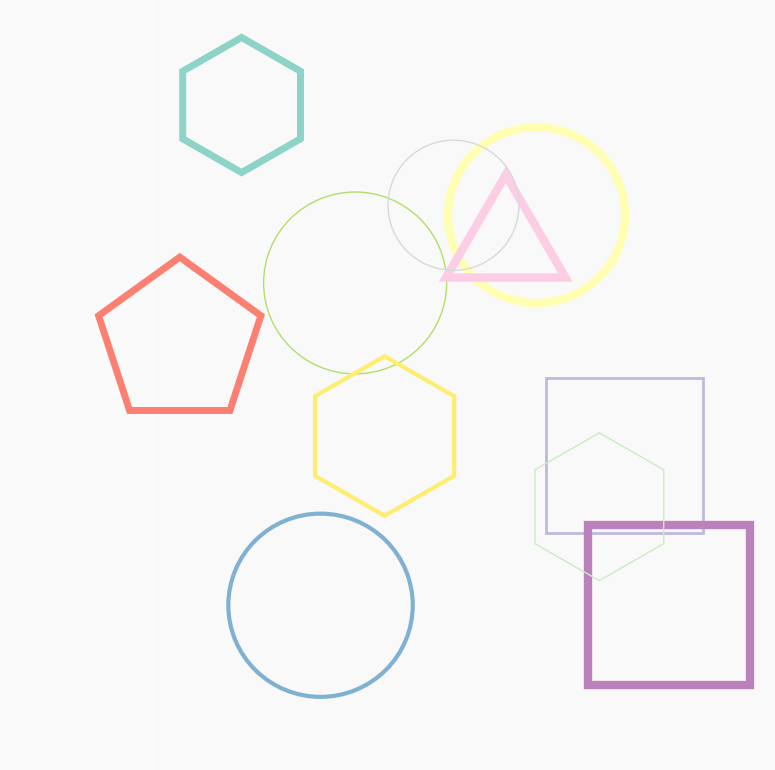[{"shape": "hexagon", "thickness": 2.5, "radius": 0.44, "center": [0.312, 0.864]}, {"shape": "circle", "thickness": 3, "radius": 0.57, "center": [0.692, 0.721]}, {"shape": "square", "thickness": 1, "radius": 0.51, "center": [0.806, 0.408]}, {"shape": "pentagon", "thickness": 2.5, "radius": 0.55, "center": [0.232, 0.556]}, {"shape": "circle", "thickness": 1.5, "radius": 0.59, "center": [0.414, 0.214]}, {"shape": "circle", "thickness": 0.5, "radius": 0.59, "center": [0.458, 0.633]}, {"shape": "triangle", "thickness": 3, "radius": 0.44, "center": [0.653, 0.684]}, {"shape": "circle", "thickness": 0.5, "radius": 0.42, "center": [0.585, 0.733]}, {"shape": "square", "thickness": 3, "radius": 0.52, "center": [0.863, 0.214]}, {"shape": "hexagon", "thickness": 0.5, "radius": 0.48, "center": [0.773, 0.342]}, {"shape": "hexagon", "thickness": 1.5, "radius": 0.52, "center": [0.496, 0.434]}]